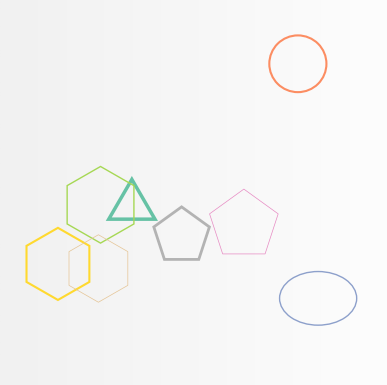[{"shape": "triangle", "thickness": 2.5, "radius": 0.34, "center": [0.34, 0.465]}, {"shape": "circle", "thickness": 1.5, "radius": 0.37, "center": [0.769, 0.834]}, {"shape": "oval", "thickness": 1, "radius": 0.5, "center": [0.821, 0.225]}, {"shape": "pentagon", "thickness": 0.5, "radius": 0.47, "center": [0.629, 0.416]}, {"shape": "hexagon", "thickness": 1, "radius": 0.5, "center": [0.259, 0.468]}, {"shape": "hexagon", "thickness": 1.5, "radius": 0.47, "center": [0.15, 0.315]}, {"shape": "hexagon", "thickness": 0.5, "radius": 0.44, "center": [0.254, 0.303]}, {"shape": "pentagon", "thickness": 2, "radius": 0.38, "center": [0.469, 0.387]}]